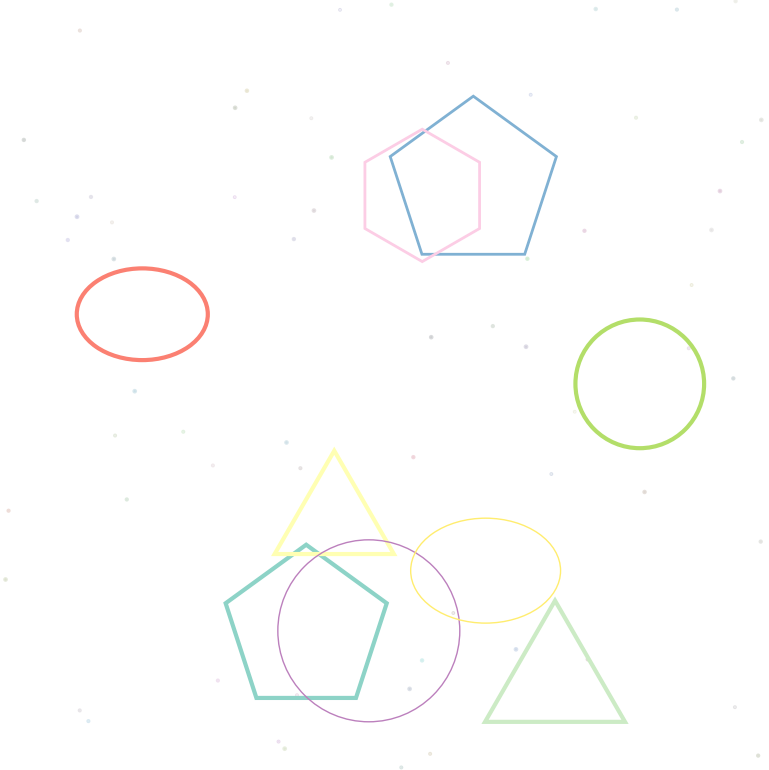[{"shape": "pentagon", "thickness": 1.5, "radius": 0.55, "center": [0.398, 0.183]}, {"shape": "triangle", "thickness": 1.5, "radius": 0.45, "center": [0.434, 0.325]}, {"shape": "oval", "thickness": 1.5, "radius": 0.43, "center": [0.185, 0.592]}, {"shape": "pentagon", "thickness": 1, "radius": 0.57, "center": [0.615, 0.762]}, {"shape": "circle", "thickness": 1.5, "radius": 0.42, "center": [0.831, 0.501]}, {"shape": "hexagon", "thickness": 1, "radius": 0.43, "center": [0.548, 0.746]}, {"shape": "circle", "thickness": 0.5, "radius": 0.59, "center": [0.479, 0.181]}, {"shape": "triangle", "thickness": 1.5, "radius": 0.52, "center": [0.721, 0.115]}, {"shape": "oval", "thickness": 0.5, "radius": 0.49, "center": [0.631, 0.259]}]